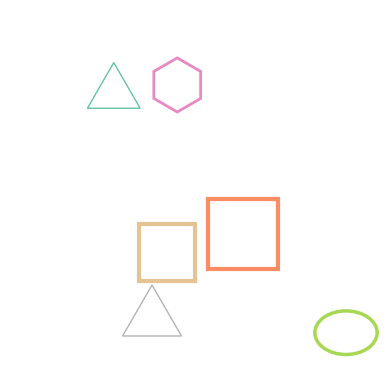[{"shape": "triangle", "thickness": 1, "radius": 0.4, "center": [0.296, 0.758]}, {"shape": "square", "thickness": 3, "radius": 0.46, "center": [0.632, 0.392]}, {"shape": "hexagon", "thickness": 2, "radius": 0.35, "center": [0.46, 0.779]}, {"shape": "oval", "thickness": 2.5, "radius": 0.4, "center": [0.899, 0.136]}, {"shape": "square", "thickness": 3, "radius": 0.37, "center": [0.433, 0.344]}, {"shape": "triangle", "thickness": 1, "radius": 0.44, "center": [0.395, 0.171]}]